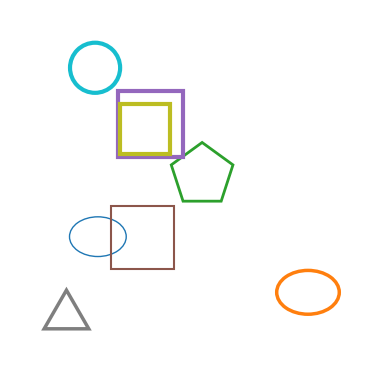[{"shape": "oval", "thickness": 1, "radius": 0.37, "center": [0.254, 0.385]}, {"shape": "oval", "thickness": 2.5, "radius": 0.41, "center": [0.8, 0.241]}, {"shape": "pentagon", "thickness": 2, "radius": 0.42, "center": [0.525, 0.546]}, {"shape": "square", "thickness": 3, "radius": 0.42, "center": [0.391, 0.678]}, {"shape": "square", "thickness": 1.5, "radius": 0.41, "center": [0.369, 0.384]}, {"shape": "triangle", "thickness": 2.5, "radius": 0.33, "center": [0.173, 0.179]}, {"shape": "square", "thickness": 3, "radius": 0.32, "center": [0.378, 0.664]}, {"shape": "circle", "thickness": 3, "radius": 0.33, "center": [0.247, 0.824]}]